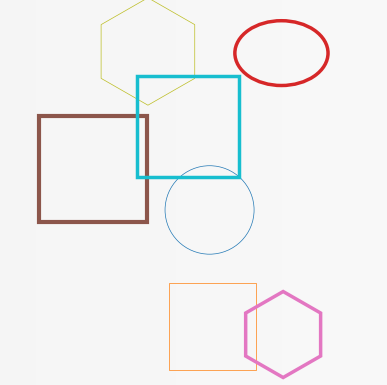[{"shape": "circle", "thickness": 0.5, "radius": 0.57, "center": [0.541, 0.455]}, {"shape": "square", "thickness": 0.5, "radius": 0.56, "center": [0.548, 0.152]}, {"shape": "oval", "thickness": 2.5, "radius": 0.6, "center": [0.726, 0.862]}, {"shape": "square", "thickness": 3, "radius": 0.69, "center": [0.24, 0.561]}, {"shape": "hexagon", "thickness": 2.5, "radius": 0.56, "center": [0.731, 0.131]}, {"shape": "hexagon", "thickness": 0.5, "radius": 0.7, "center": [0.382, 0.866]}, {"shape": "square", "thickness": 2.5, "radius": 0.66, "center": [0.485, 0.671]}]